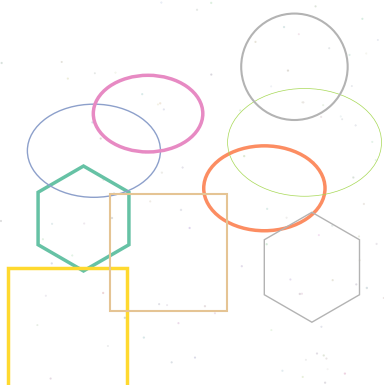[{"shape": "hexagon", "thickness": 2.5, "radius": 0.68, "center": [0.217, 0.432]}, {"shape": "oval", "thickness": 2.5, "radius": 0.79, "center": [0.687, 0.511]}, {"shape": "oval", "thickness": 1, "radius": 0.86, "center": [0.244, 0.608]}, {"shape": "oval", "thickness": 2.5, "radius": 0.71, "center": [0.385, 0.705]}, {"shape": "oval", "thickness": 0.5, "radius": 1.0, "center": [0.791, 0.63]}, {"shape": "square", "thickness": 2.5, "radius": 0.77, "center": [0.175, 0.148]}, {"shape": "square", "thickness": 1.5, "radius": 0.75, "center": [0.438, 0.344]}, {"shape": "circle", "thickness": 1.5, "radius": 0.69, "center": [0.765, 0.827]}, {"shape": "hexagon", "thickness": 1, "radius": 0.71, "center": [0.81, 0.306]}]